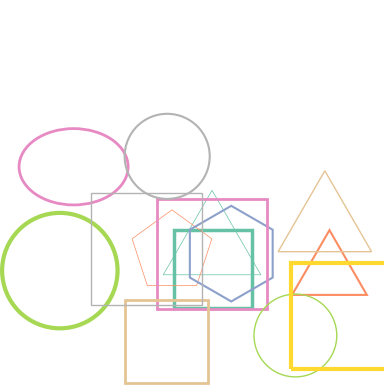[{"shape": "square", "thickness": 2.5, "radius": 0.5, "center": [0.554, 0.301]}, {"shape": "triangle", "thickness": 0.5, "radius": 0.73, "center": [0.551, 0.359]}, {"shape": "triangle", "thickness": 1.5, "radius": 0.56, "center": [0.856, 0.29]}, {"shape": "pentagon", "thickness": 0.5, "radius": 0.54, "center": [0.447, 0.346]}, {"shape": "hexagon", "thickness": 1.5, "radius": 0.62, "center": [0.601, 0.341]}, {"shape": "oval", "thickness": 2, "radius": 0.71, "center": [0.191, 0.567]}, {"shape": "square", "thickness": 2, "radius": 0.71, "center": [0.55, 0.339]}, {"shape": "circle", "thickness": 1, "radius": 0.54, "center": [0.767, 0.129]}, {"shape": "circle", "thickness": 3, "radius": 0.75, "center": [0.155, 0.297]}, {"shape": "square", "thickness": 3, "radius": 0.69, "center": [0.894, 0.18]}, {"shape": "triangle", "thickness": 1, "radius": 0.7, "center": [0.844, 0.416]}, {"shape": "square", "thickness": 2, "radius": 0.54, "center": [0.432, 0.112]}, {"shape": "circle", "thickness": 1.5, "radius": 0.55, "center": [0.434, 0.594]}, {"shape": "square", "thickness": 1, "radius": 0.72, "center": [0.38, 0.353]}]